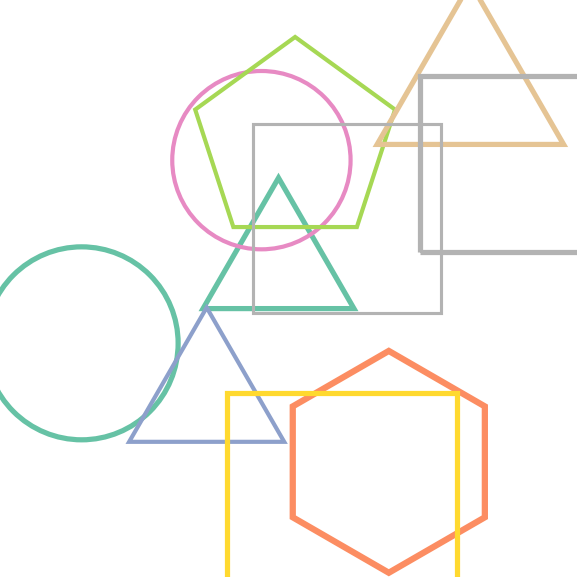[{"shape": "triangle", "thickness": 2.5, "radius": 0.75, "center": [0.482, 0.54]}, {"shape": "circle", "thickness": 2.5, "radius": 0.84, "center": [0.141, 0.405]}, {"shape": "hexagon", "thickness": 3, "radius": 0.96, "center": [0.673, 0.199]}, {"shape": "triangle", "thickness": 2, "radius": 0.78, "center": [0.358, 0.312]}, {"shape": "circle", "thickness": 2, "radius": 0.77, "center": [0.453, 0.722]}, {"shape": "pentagon", "thickness": 2, "radius": 0.91, "center": [0.511, 0.753]}, {"shape": "square", "thickness": 2.5, "radius": 1.0, "center": [0.592, 0.119]}, {"shape": "triangle", "thickness": 2.5, "radius": 0.93, "center": [0.814, 0.842]}, {"shape": "square", "thickness": 2.5, "radius": 0.77, "center": [0.881, 0.715]}, {"shape": "square", "thickness": 1.5, "radius": 0.82, "center": [0.601, 0.621]}]